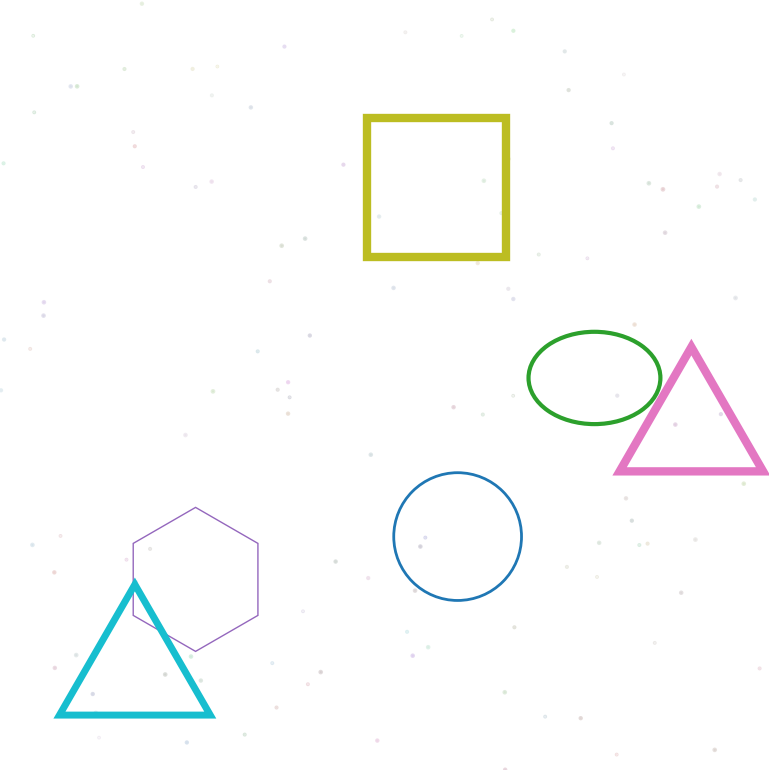[{"shape": "circle", "thickness": 1, "radius": 0.41, "center": [0.594, 0.303]}, {"shape": "oval", "thickness": 1.5, "radius": 0.43, "center": [0.772, 0.509]}, {"shape": "hexagon", "thickness": 0.5, "radius": 0.47, "center": [0.254, 0.248]}, {"shape": "triangle", "thickness": 3, "radius": 0.54, "center": [0.898, 0.442]}, {"shape": "square", "thickness": 3, "radius": 0.45, "center": [0.567, 0.757]}, {"shape": "triangle", "thickness": 2.5, "radius": 0.57, "center": [0.175, 0.128]}]